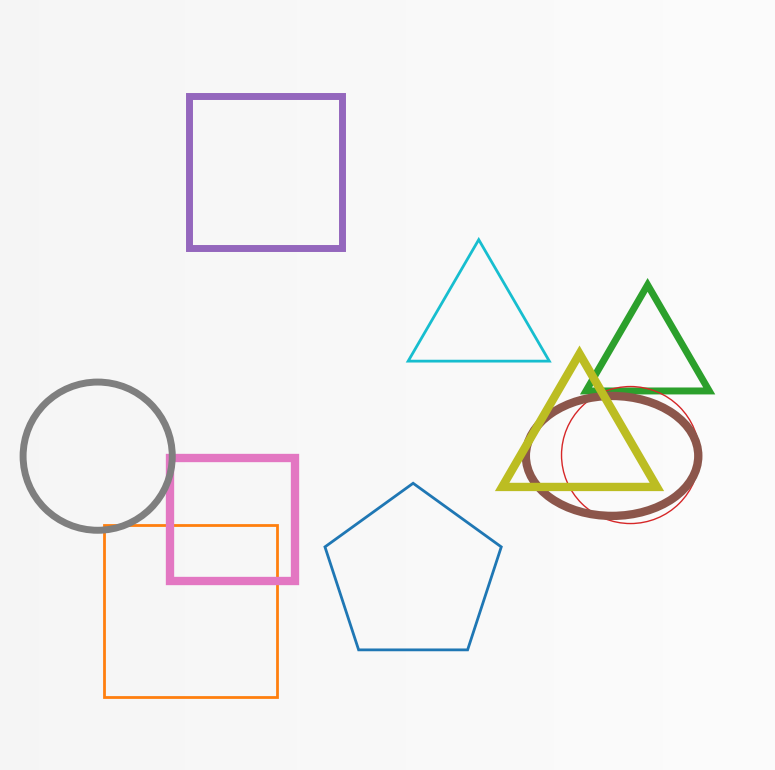[{"shape": "pentagon", "thickness": 1, "radius": 0.6, "center": [0.533, 0.253]}, {"shape": "square", "thickness": 1, "radius": 0.56, "center": [0.246, 0.207]}, {"shape": "triangle", "thickness": 2.5, "radius": 0.46, "center": [0.836, 0.538]}, {"shape": "circle", "thickness": 0.5, "radius": 0.44, "center": [0.814, 0.409]}, {"shape": "square", "thickness": 2.5, "radius": 0.49, "center": [0.342, 0.776]}, {"shape": "oval", "thickness": 3, "radius": 0.56, "center": [0.79, 0.408]}, {"shape": "square", "thickness": 3, "radius": 0.4, "center": [0.3, 0.325]}, {"shape": "circle", "thickness": 2.5, "radius": 0.48, "center": [0.126, 0.408]}, {"shape": "triangle", "thickness": 3, "radius": 0.58, "center": [0.748, 0.425]}, {"shape": "triangle", "thickness": 1, "radius": 0.53, "center": [0.618, 0.584]}]